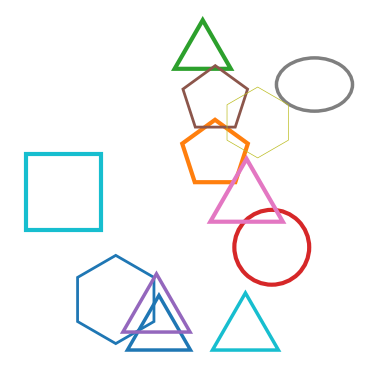[{"shape": "triangle", "thickness": 2.5, "radius": 0.47, "center": [0.413, 0.138]}, {"shape": "hexagon", "thickness": 2, "radius": 0.57, "center": [0.301, 0.222]}, {"shape": "pentagon", "thickness": 3, "radius": 0.45, "center": [0.559, 0.599]}, {"shape": "triangle", "thickness": 3, "radius": 0.42, "center": [0.527, 0.863]}, {"shape": "circle", "thickness": 3, "radius": 0.49, "center": [0.706, 0.358]}, {"shape": "triangle", "thickness": 2.5, "radius": 0.5, "center": [0.406, 0.188]}, {"shape": "pentagon", "thickness": 2, "radius": 0.44, "center": [0.559, 0.741]}, {"shape": "triangle", "thickness": 3, "radius": 0.54, "center": [0.64, 0.478]}, {"shape": "oval", "thickness": 2.5, "radius": 0.49, "center": [0.817, 0.78]}, {"shape": "hexagon", "thickness": 0.5, "radius": 0.46, "center": [0.669, 0.682]}, {"shape": "triangle", "thickness": 2.5, "radius": 0.49, "center": [0.637, 0.14]}, {"shape": "square", "thickness": 3, "radius": 0.49, "center": [0.165, 0.501]}]